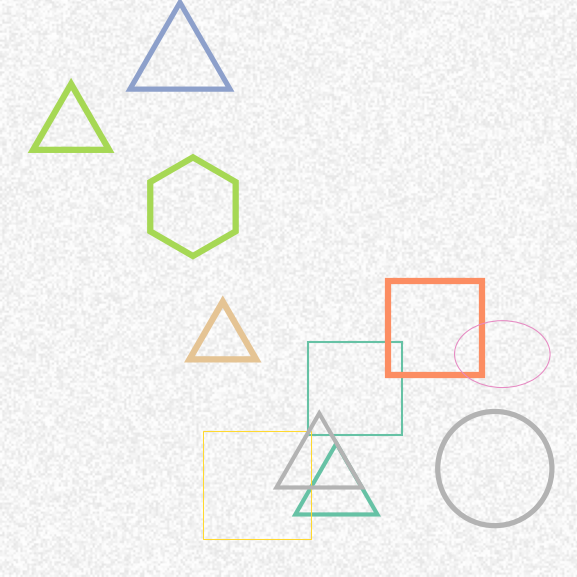[{"shape": "square", "thickness": 1, "radius": 0.4, "center": [0.615, 0.326]}, {"shape": "triangle", "thickness": 2, "radius": 0.41, "center": [0.582, 0.149]}, {"shape": "square", "thickness": 3, "radius": 0.41, "center": [0.754, 0.432]}, {"shape": "triangle", "thickness": 2.5, "radius": 0.5, "center": [0.312, 0.895]}, {"shape": "oval", "thickness": 0.5, "radius": 0.41, "center": [0.87, 0.386]}, {"shape": "hexagon", "thickness": 3, "radius": 0.43, "center": [0.334, 0.641]}, {"shape": "triangle", "thickness": 3, "radius": 0.38, "center": [0.123, 0.778]}, {"shape": "square", "thickness": 0.5, "radius": 0.47, "center": [0.445, 0.159]}, {"shape": "triangle", "thickness": 3, "radius": 0.33, "center": [0.386, 0.41]}, {"shape": "circle", "thickness": 2.5, "radius": 0.49, "center": [0.857, 0.188]}, {"shape": "triangle", "thickness": 2, "radius": 0.43, "center": [0.553, 0.198]}]